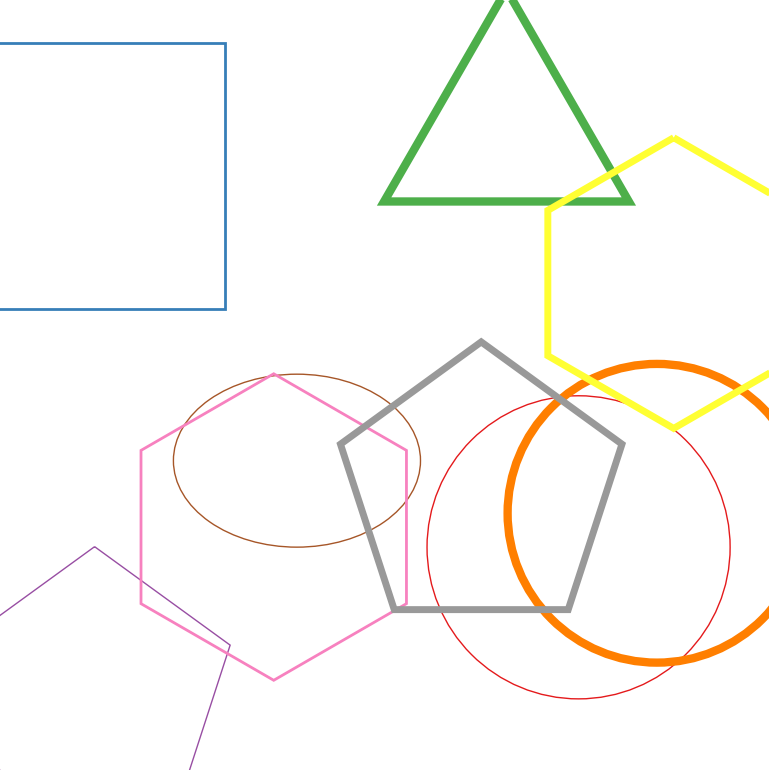[{"shape": "circle", "thickness": 0.5, "radius": 0.98, "center": [0.751, 0.289]}, {"shape": "square", "thickness": 1, "radius": 0.86, "center": [0.12, 0.772]}, {"shape": "triangle", "thickness": 3, "radius": 0.92, "center": [0.658, 0.83]}, {"shape": "pentagon", "thickness": 0.5, "radius": 0.93, "center": [0.123, 0.105]}, {"shape": "circle", "thickness": 3, "radius": 0.97, "center": [0.853, 0.333]}, {"shape": "hexagon", "thickness": 2.5, "radius": 0.94, "center": [0.875, 0.632]}, {"shape": "oval", "thickness": 0.5, "radius": 0.8, "center": [0.386, 0.402]}, {"shape": "hexagon", "thickness": 1, "radius": 1.0, "center": [0.355, 0.316]}, {"shape": "pentagon", "thickness": 2.5, "radius": 0.96, "center": [0.625, 0.364]}]